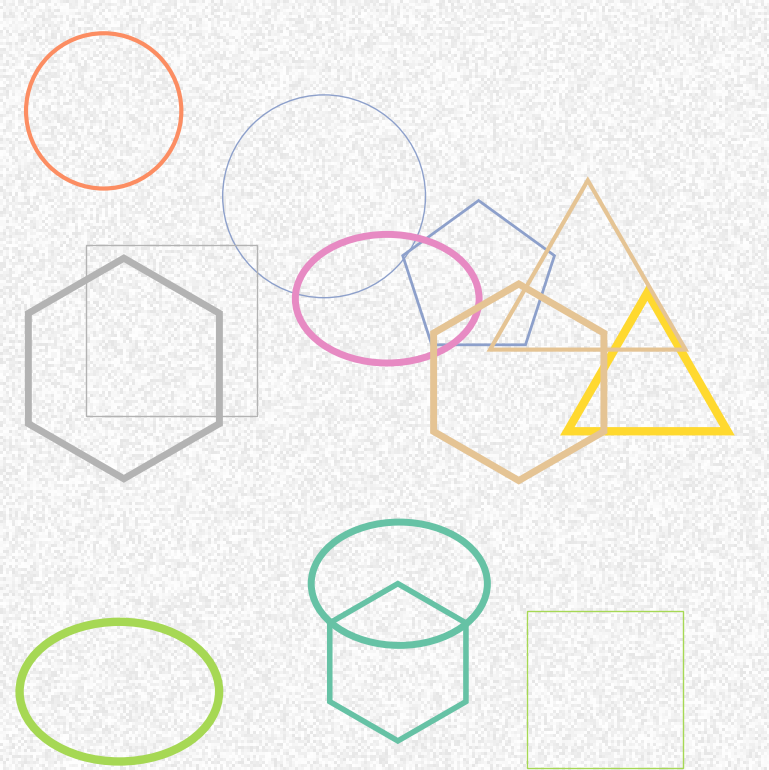[{"shape": "oval", "thickness": 2.5, "radius": 0.57, "center": [0.519, 0.242]}, {"shape": "hexagon", "thickness": 2, "radius": 0.51, "center": [0.517, 0.14]}, {"shape": "circle", "thickness": 1.5, "radius": 0.5, "center": [0.135, 0.856]}, {"shape": "pentagon", "thickness": 1, "radius": 0.52, "center": [0.622, 0.636]}, {"shape": "circle", "thickness": 0.5, "radius": 0.66, "center": [0.421, 0.745]}, {"shape": "oval", "thickness": 2.5, "radius": 0.6, "center": [0.503, 0.612]}, {"shape": "oval", "thickness": 3, "radius": 0.65, "center": [0.155, 0.102]}, {"shape": "square", "thickness": 0.5, "radius": 0.51, "center": [0.786, 0.105]}, {"shape": "triangle", "thickness": 3, "radius": 0.6, "center": [0.841, 0.5]}, {"shape": "hexagon", "thickness": 2.5, "radius": 0.64, "center": [0.674, 0.504]}, {"shape": "triangle", "thickness": 1.5, "radius": 0.73, "center": [0.763, 0.619]}, {"shape": "square", "thickness": 0.5, "radius": 0.55, "center": [0.223, 0.57]}, {"shape": "hexagon", "thickness": 2.5, "radius": 0.72, "center": [0.161, 0.521]}]